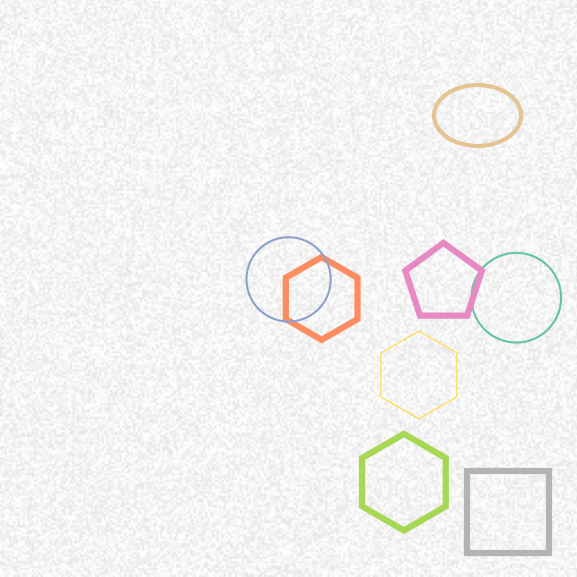[{"shape": "circle", "thickness": 1, "radius": 0.39, "center": [0.894, 0.484]}, {"shape": "hexagon", "thickness": 3, "radius": 0.36, "center": [0.557, 0.482]}, {"shape": "circle", "thickness": 1, "radius": 0.36, "center": [0.5, 0.515]}, {"shape": "pentagon", "thickness": 3, "radius": 0.35, "center": [0.768, 0.509]}, {"shape": "hexagon", "thickness": 3, "radius": 0.42, "center": [0.699, 0.164]}, {"shape": "hexagon", "thickness": 0.5, "radius": 0.38, "center": [0.725, 0.35]}, {"shape": "oval", "thickness": 2, "radius": 0.38, "center": [0.827, 0.799]}, {"shape": "square", "thickness": 3, "radius": 0.36, "center": [0.88, 0.113]}]